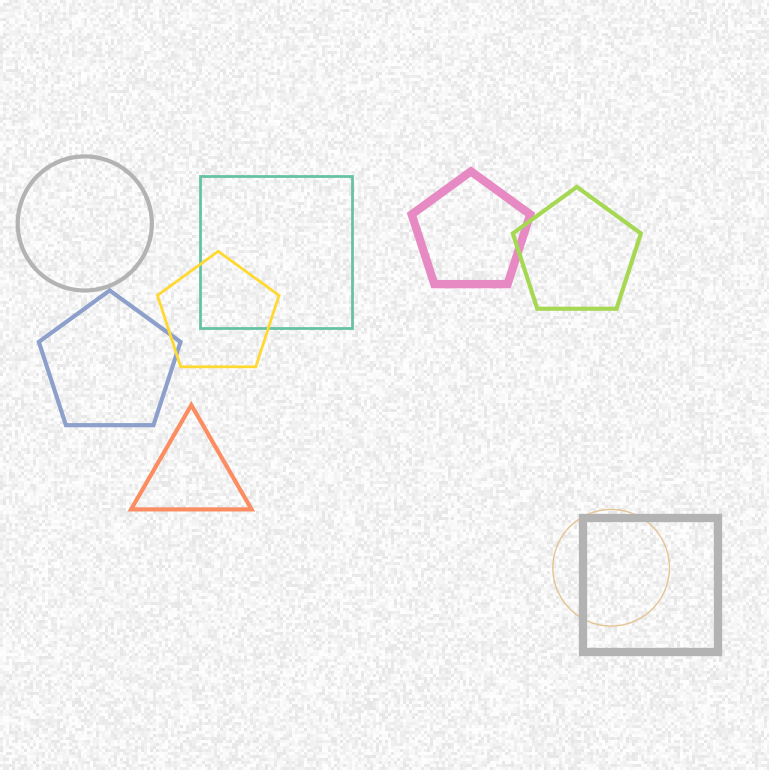[{"shape": "square", "thickness": 1, "radius": 0.49, "center": [0.358, 0.673]}, {"shape": "triangle", "thickness": 1.5, "radius": 0.45, "center": [0.248, 0.384]}, {"shape": "pentagon", "thickness": 1.5, "radius": 0.48, "center": [0.142, 0.526]}, {"shape": "pentagon", "thickness": 3, "radius": 0.4, "center": [0.612, 0.697]}, {"shape": "pentagon", "thickness": 1.5, "radius": 0.44, "center": [0.749, 0.67]}, {"shape": "pentagon", "thickness": 1, "radius": 0.41, "center": [0.283, 0.591]}, {"shape": "circle", "thickness": 0.5, "radius": 0.38, "center": [0.794, 0.263]}, {"shape": "circle", "thickness": 1.5, "radius": 0.44, "center": [0.11, 0.71]}, {"shape": "square", "thickness": 3, "radius": 0.44, "center": [0.845, 0.24]}]